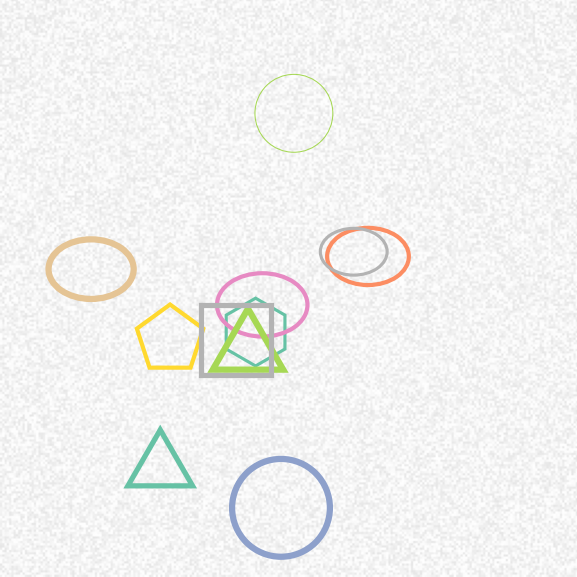[{"shape": "hexagon", "thickness": 1.5, "radius": 0.29, "center": [0.443, 0.424]}, {"shape": "triangle", "thickness": 2.5, "radius": 0.32, "center": [0.277, 0.19]}, {"shape": "oval", "thickness": 2, "radius": 0.35, "center": [0.637, 0.555]}, {"shape": "circle", "thickness": 3, "radius": 0.42, "center": [0.487, 0.12]}, {"shape": "oval", "thickness": 2, "radius": 0.39, "center": [0.454, 0.471]}, {"shape": "circle", "thickness": 0.5, "radius": 0.34, "center": [0.509, 0.803]}, {"shape": "triangle", "thickness": 3, "radius": 0.35, "center": [0.429, 0.394]}, {"shape": "pentagon", "thickness": 2, "radius": 0.3, "center": [0.294, 0.411]}, {"shape": "oval", "thickness": 3, "radius": 0.37, "center": [0.158, 0.533]}, {"shape": "square", "thickness": 2.5, "radius": 0.3, "center": [0.409, 0.41]}, {"shape": "oval", "thickness": 1.5, "radius": 0.29, "center": [0.613, 0.563]}]